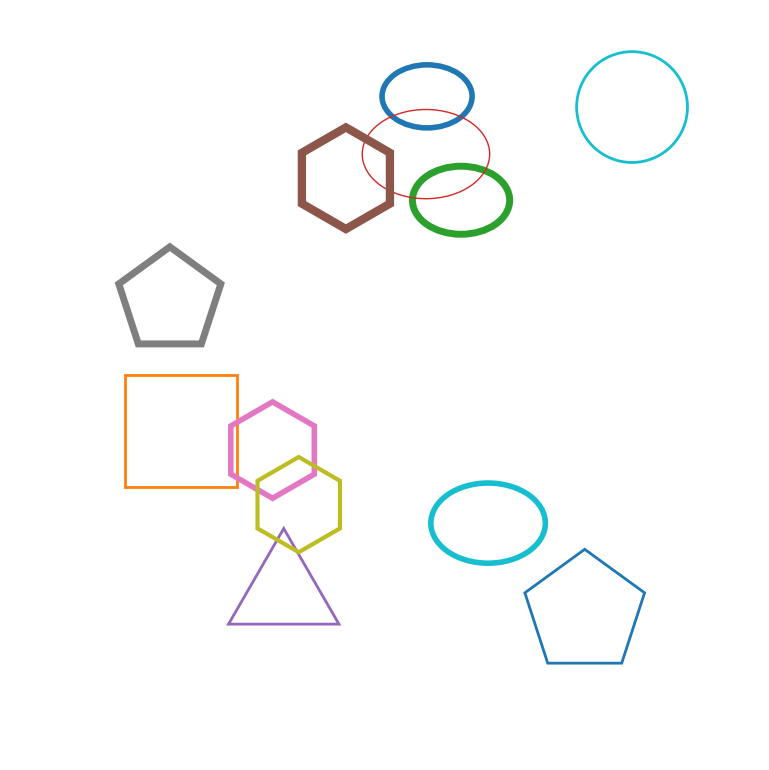[{"shape": "oval", "thickness": 2, "radius": 0.29, "center": [0.555, 0.875]}, {"shape": "pentagon", "thickness": 1, "radius": 0.41, "center": [0.759, 0.205]}, {"shape": "square", "thickness": 1, "radius": 0.36, "center": [0.235, 0.441]}, {"shape": "oval", "thickness": 2.5, "radius": 0.32, "center": [0.599, 0.74]}, {"shape": "oval", "thickness": 0.5, "radius": 0.41, "center": [0.553, 0.8]}, {"shape": "triangle", "thickness": 1, "radius": 0.41, "center": [0.368, 0.231]}, {"shape": "hexagon", "thickness": 3, "radius": 0.33, "center": [0.449, 0.769]}, {"shape": "hexagon", "thickness": 2, "radius": 0.31, "center": [0.354, 0.416]}, {"shape": "pentagon", "thickness": 2.5, "radius": 0.35, "center": [0.221, 0.61]}, {"shape": "hexagon", "thickness": 1.5, "radius": 0.31, "center": [0.388, 0.345]}, {"shape": "oval", "thickness": 2, "radius": 0.37, "center": [0.634, 0.321]}, {"shape": "circle", "thickness": 1, "radius": 0.36, "center": [0.821, 0.861]}]